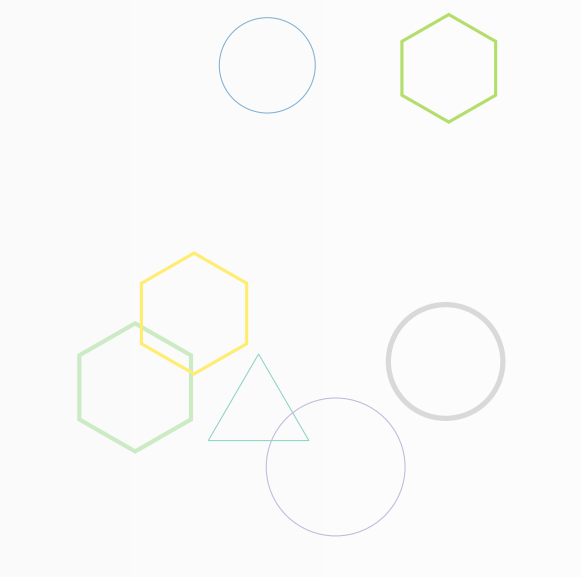[{"shape": "triangle", "thickness": 0.5, "radius": 0.5, "center": [0.445, 0.286]}, {"shape": "circle", "thickness": 0.5, "radius": 0.6, "center": [0.577, 0.191]}, {"shape": "circle", "thickness": 0.5, "radius": 0.41, "center": [0.46, 0.886]}, {"shape": "hexagon", "thickness": 1.5, "radius": 0.47, "center": [0.772, 0.881]}, {"shape": "circle", "thickness": 2.5, "radius": 0.49, "center": [0.767, 0.373]}, {"shape": "hexagon", "thickness": 2, "radius": 0.55, "center": [0.233, 0.328]}, {"shape": "hexagon", "thickness": 1.5, "radius": 0.52, "center": [0.334, 0.456]}]